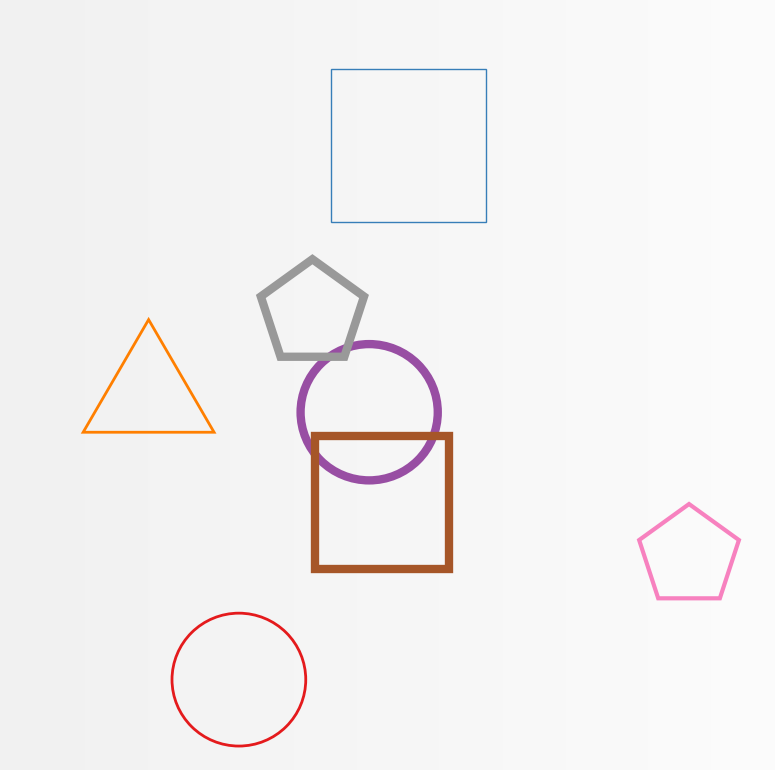[{"shape": "circle", "thickness": 1, "radius": 0.43, "center": [0.308, 0.117]}, {"shape": "square", "thickness": 0.5, "radius": 0.5, "center": [0.527, 0.811]}, {"shape": "circle", "thickness": 3, "radius": 0.44, "center": [0.476, 0.465]}, {"shape": "triangle", "thickness": 1, "radius": 0.49, "center": [0.192, 0.487]}, {"shape": "square", "thickness": 3, "radius": 0.43, "center": [0.493, 0.347]}, {"shape": "pentagon", "thickness": 1.5, "radius": 0.34, "center": [0.889, 0.278]}, {"shape": "pentagon", "thickness": 3, "radius": 0.35, "center": [0.403, 0.593]}]